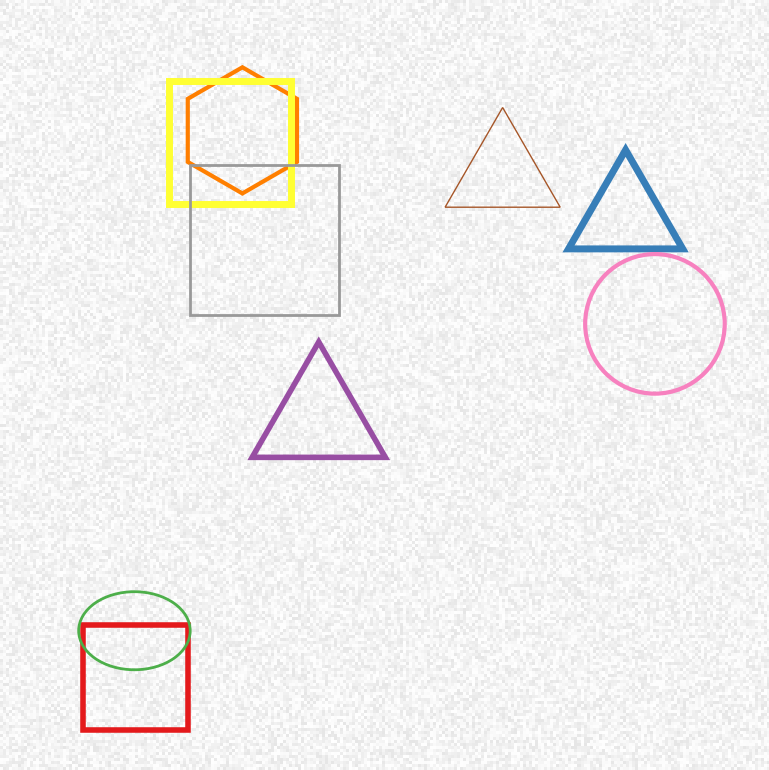[{"shape": "square", "thickness": 2, "radius": 0.34, "center": [0.176, 0.12]}, {"shape": "triangle", "thickness": 2.5, "radius": 0.43, "center": [0.812, 0.72]}, {"shape": "oval", "thickness": 1, "radius": 0.36, "center": [0.175, 0.181]}, {"shape": "triangle", "thickness": 2, "radius": 0.5, "center": [0.414, 0.456]}, {"shape": "hexagon", "thickness": 1.5, "radius": 0.41, "center": [0.315, 0.831]}, {"shape": "square", "thickness": 2.5, "radius": 0.4, "center": [0.299, 0.815]}, {"shape": "triangle", "thickness": 0.5, "radius": 0.43, "center": [0.653, 0.774]}, {"shape": "circle", "thickness": 1.5, "radius": 0.45, "center": [0.851, 0.579]}, {"shape": "square", "thickness": 1, "radius": 0.48, "center": [0.344, 0.688]}]